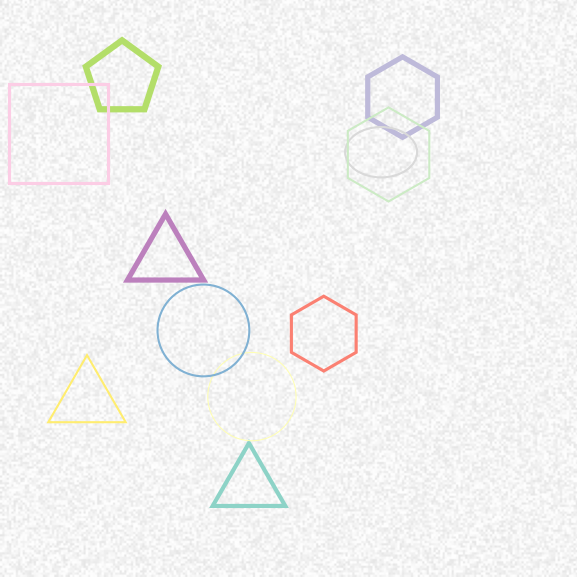[{"shape": "triangle", "thickness": 2, "radius": 0.36, "center": [0.431, 0.159]}, {"shape": "circle", "thickness": 0.5, "radius": 0.38, "center": [0.436, 0.312]}, {"shape": "hexagon", "thickness": 2.5, "radius": 0.35, "center": [0.697, 0.831]}, {"shape": "hexagon", "thickness": 1.5, "radius": 0.32, "center": [0.561, 0.421]}, {"shape": "circle", "thickness": 1, "radius": 0.4, "center": [0.352, 0.427]}, {"shape": "pentagon", "thickness": 3, "radius": 0.33, "center": [0.211, 0.863]}, {"shape": "square", "thickness": 1.5, "radius": 0.43, "center": [0.101, 0.768]}, {"shape": "oval", "thickness": 1, "radius": 0.31, "center": [0.66, 0.736]}, {"shape": "triangle", "thickness": 2.5, "radius": 0.38, "center": [0.287, 0.552]}, {"shape": "hexagon", "thickness": 1, "radius": 0.41, "center": [0.673, 0.732]}, {"shape": "triangle", "thickness": 1, "radius": 0.39, "center": [0.151, 0.307]}]